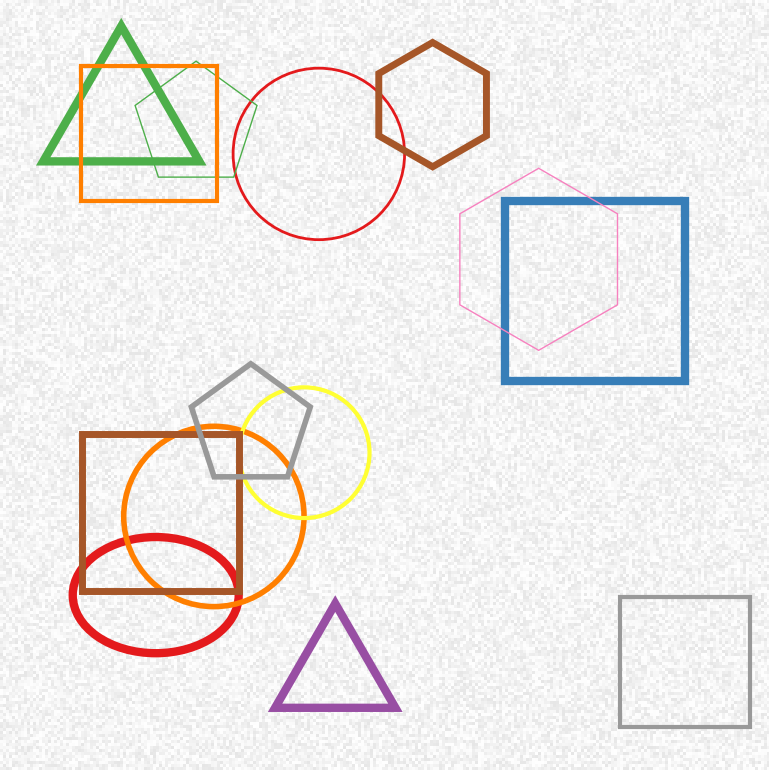[{"shape": "oval", "thickness": 3, "radius": 0.54, "center": [0.202, 0.227]}, {"shape": "circle", "thickness": 1, "radius": 0.56, "center": [0.414, 0.8]}, {"shape": "square", "thickness": 3, "radius": 0.58, "center": [0.772, 0.622]}, {"shape": "triangle", "thickness": 3, "radius": 0.59, "center": [0.157, 0.849]}, {"shape": "pentagon", "thickness": 0.5, "radius": 0.42, "center": [0.255, 0.837]}, {"shape": "triangle", "thickness": 3, "radius": 0.45, "center": [0.435, 0.126]}, {"shape": "circle", "thickness": 2, "radius": 0.59, "center": [0.278, 0.329]}, {"shape": "square", "thickness": 1.5, "radius": 0.44, "center": [0.193, 0.827]}, {"shape": "circle", "thickness": 1.5, "radius": 0.42, "center": [0.395, 0.412]}, {"shape": "hexagon", "thickness": 2.5, "radius": 0.4, "center": [0.562, 0.864]}, {"shape": "square", "thickness": 2.5, "radius": 0.51, "center": [0.208, 0.334]}, {"shape": "hexagon", "thickness": 0.5, "radius": 0.59, "center": [0.7, 0.663]}, {"shape": "pentagon", "thickness": 2, "radius": 0.41, "center": [0.326, 0.446]}, {"shape": "square", "thickness": 1.5, "radius": 0.42, "center": [0.89, 0.14]}]